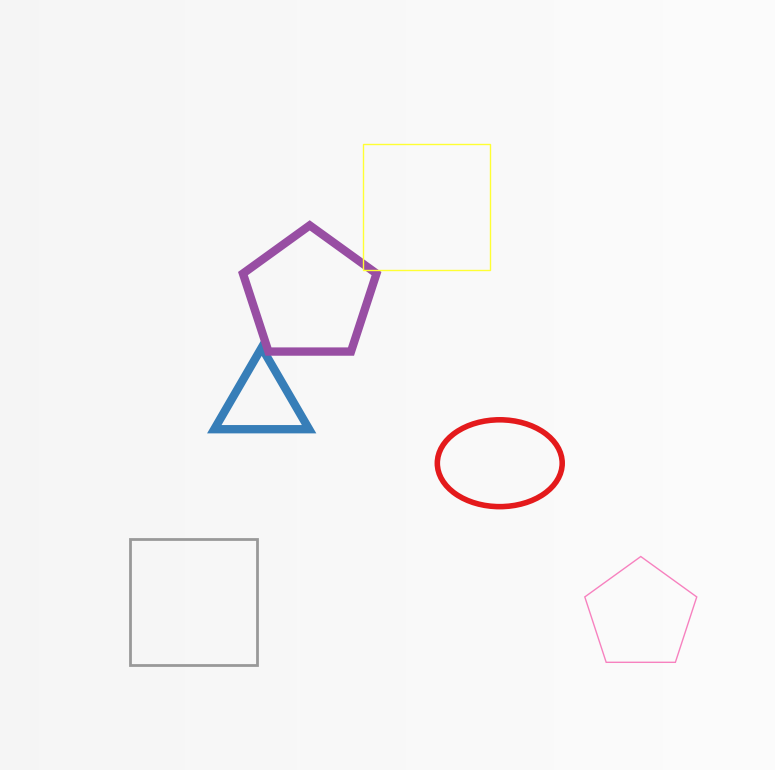[{"shape": "oval", "thickness": 2, "radius": 0.4, "center": [0.645, 0.398]}, {"shape": "triangle", "thickness": 3, "radius": 0.35, "center": [0.338, 0.478]}, {"shape": "pentagon", "thickness": 3, "radius": 0.45, "center": [0.4, 0.617]}, {"shape": "square", "thickness": 0.5, "radius": 0.41, "center": [0.55, 0.731]}, {"shape": "pentagon", "thickness": 0.5, "radius": 0.38, "center": [0.827, 0.201]}, {"shape": "square", "thickness": 1, "radius": 0.41, "center": [0.25, 0.218]}]